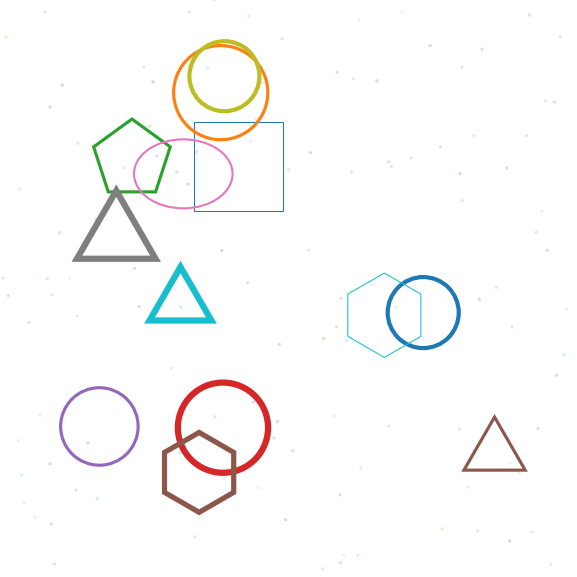[{"shape": "circle", "thickness": 2, "radius": 0.31, "center": [0.733, 0.458]}, {"shape": "square", "thickness": 0.5, "radius": 0.39, "center": [0.413, 0.711]}, {"shape": "circle", "thickness": 1.5, "radius": 0.41, "center": [0.382, 0.839]}, {"shape": "pentagon", "thickness": 1.5, "radius": 0.35, "center": [0.228, 0.723]}, {"shape": "circle", "thickness": 3, "radius": 0.39, "center": [0.386, 0.259]}, {"shape": "circle", "thickness": 1.5, "radius": 0.34, "center": [0.172, 0.261]}, {"shape": "triangle", "thickness": 1.5, "radius": 0.31, "center": [0.856, 0.216]}, {"shape": "hexagon", "thickness": 2.5, "radius": 0.35, "center": [0.345, 0.181]}, {"shape": "oval", "thickness": 1, "radius": 0.43, "center": [0.317, 0.698]}, {"shape": "triangle", "thickness": 3, "radius": 0.39, "center": [0.201, 0.59]}, {"shape": "circle", "thickness": 2, "radius": 0.3, "center": [0.389, 0.867]}, {"shape": "hexagon", "thickness": 0.5, "radius": 0.37, "center": [0.666, 0.453]}, {"shape": "triangle", "thickness": 3, "radius": 0.31, "center": [0.313, 0.475]}]